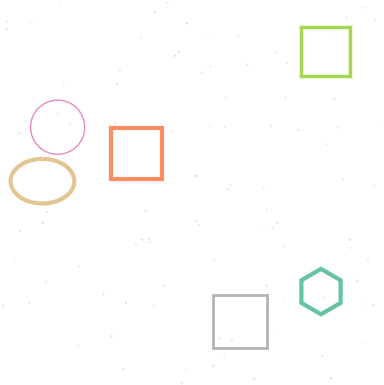[{"shape": "hexagon", "thickness": 3, "radius": 0.29, "center": [0.834, 0.243]}, {"shape": "square", "thickness": 3, "radius": 0.33, "center": [0.354, 0.602]}, {"shape": "circle", "thickness": 1, "radius": 0.35, "center": [0.15, 0.67]}, {"shape": "square", "thickness": 2.5, "radius": 0.32, "center": [0.845, 0.867]}, {"shape": "oval", "thickness": 3, "radius": 0.41, "center": [0.11, 0.529]}, {"shape": "square", "thickness": 2, "radius": 0.35, "center": [0.623, 0.166]}]